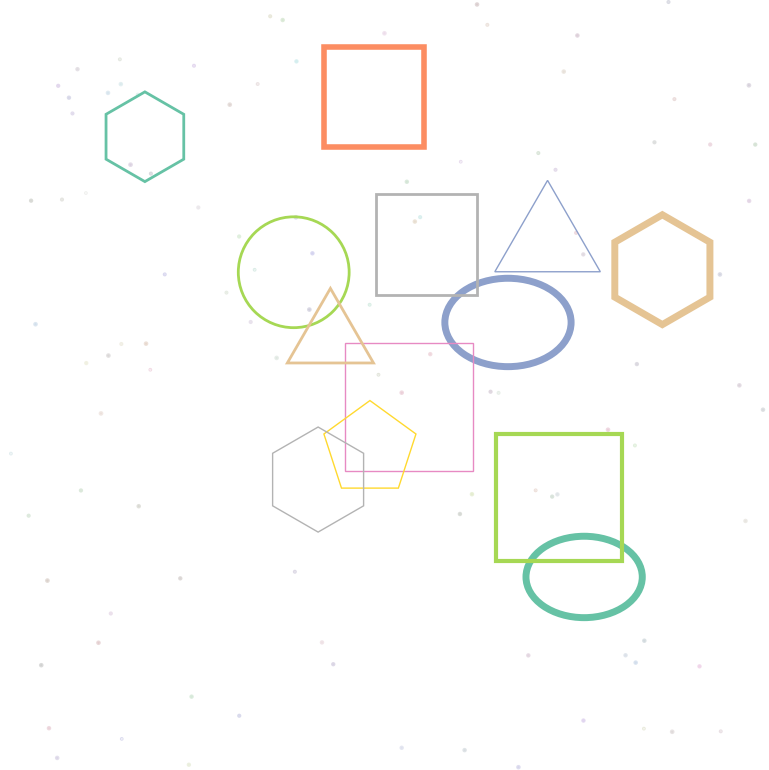[{"shape": "hexagon", "thickness": 1, "radius": 0.29, "center": [0.188, 0.822]}, {"shape": "oval", "thickness": 2.5, "radius": 0.38, "center": [0.759, 0.251]}, {"shape": "square", "thickness": 2, "radius": 0.32, "center": [0.485, 0.874]}, {"shape": "triangle", "thickness": 0.5, "radius": 0.4, "center": [0.711, 0.687]}, {"shape": "oval", "thickness": 2.5, "radius": 0.41, "center": [0.66, 0.581]}, {"shape": "square", "thickness": 0.5, "radius": 0.41, "center": [0.531, 0.471]}, {"shape": "square", "thickness": 1.5, "radius": 0.41, "center": [0.726, 0.354]}, {"shape": "circle", "thickness": 1, "radius": 0.36, "center": [0.381, 0.646]}, {"shape": "pentagon", "thickness": 0.5, "radius": 0.31, "center": [0.48, 0.417]}, {"shape": "triangle", "thickness": 1, "radius": 0.32, "center": [0.429, 0.561]}, {"shape": "hexagon", "thickness": 2.5, "radius": 0.36, "center": [0.86, 0.65]}, {"shape": "hexagon", "thickness": 0.5, "radius": 0.34, "center": [0.413, 0.377]}, {"shape": "square", "thickness": 1, "radius": 0.33, "center": [0.554, 0.682]}]